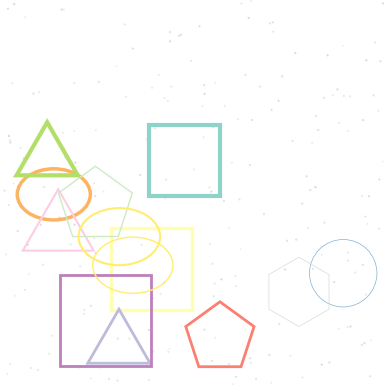[{"shape": "square", "thickness": 3, "radius": 0.46, "center": [0.48, 0.582]}, {"shape": "square", "thickness": 2.5, "radius": 0.53, "center": [0.394, 0.301]}, {"shape": "triangle", "thickness": 2, "radius": 0.47, "center": [0.309, 0.103]}, {"shape": "pentagon", "thickness": 2, "radius": 0.47, "center": [0.571, 0.123]}, {"shape": "circle", "thickness": 0.5, "radius": 0.44, "center": [0.891, 0.29]}, {"shape": "oval", "thickness": 2.5, "radius": 0.47, "center": [0.14, 0.495]}, {"shape": "triangle", "thickness": 3, "radius": 0.46, "center": [0.123, 0.591]}, {"shape": "triangle", "thickness": 1.5, "radius": 0.53, "center": [0.151, 0.402]}, {"shape": "hexagon", "thickness": 0.5, "radius": 0.45, "center": [0.777, 0.242]}, {"shape": "square", "thickness": 2, "radius": 0.59, "center": [0.274, 0.167]}, {"shape": "pentagon", "thickness": 1, "radius": 0.5, "center": [0.248, 0.467]}, {"shape": "oval", "thickness": 1, "radius": 0.52, "center": [0.345, 0.311]}, {"shape": "oval", "thickness": 1.5, "radius": 0.53, "center": [0.31, 0.385]}]